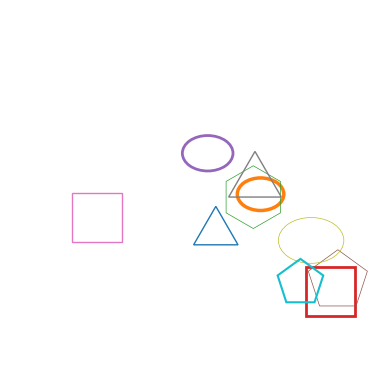[{"shape": "triangle", "thickness": 1, "radius": 0.33, "center": [0.561, 0.397]}, {"shape": "oval", "thickness": 2.5, "radius": 0.3, "center": [0.677, 0.496]}, {"shape": "hexagon", "thickness": 0.5, "radius": 0.41, "center": [0.658, 0.488]}, {"shape": "square", "thickness": 2, "radius": 0.32, "center": [0.858, 0.244]}, {"shape": "oval", "thickness": 2, "radius": 0.33, "center": [0.539, 0.602]}, {"shape": "pentagon", "thickness": 0.5, "radius": 0.4, "center": [0.877, 0.271]}, {"shape": "square", "thickness": 1, "radius": 0.32, "center": [0.252, 0.435]}, {"shape": "triangle", "thickness": 1, "radius": 0.39, "center": [0.662, 0.528]}, {"shape": "oval", "thickness": 0.5, "radius": 0.42, "center": [0.808, 0.376]}, {"shape": "pentagon", "thickness": 1.5, "radius": 0.31, "center": [0.78, 0.265]}]